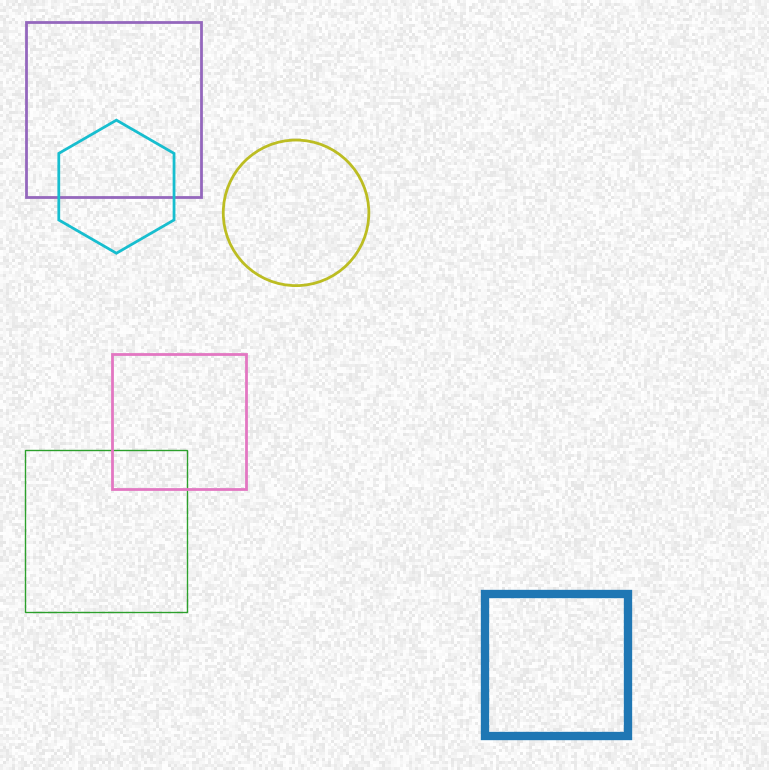[{"shape": "square", "thickness": 3, "radius": 0.46, "center": [0.723, 0.137]}, {"shape": "square", "thickness": 0.5, "radius": 0.53, "center": [0.138, 0.311]}, {"shape": "square", "thickness": 1, "radius": 0.57, "center": [0.147, 0.857]}, {"shape": "square", "thickness": 1, "radius": 0.44, "center": [0.232, 0.453]}, {"shape": "circle", "thickness": 1, "radius": 0.47, "center": [0.384, 0.724]}, {"shape": "hexagon", "thickness": 1, "radius": 0.43, "center": [0.151, 0.758]}]